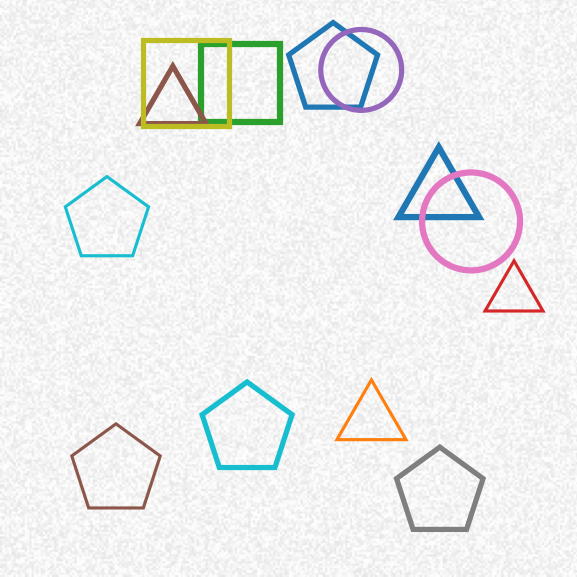[{"shape": "triangle", "thickness": 3, "radius": 0.4, "center": [0.76, 0.664]}, {"shape": "pentagon", "thickness": 2.5, "radius": 0.4, "center": [0.577, 0.879]}, {"shape": "triangle", "thickness": 1.5, "radius": 0.35, "center": [0.643, 0.272]}, {"shape": "square", "thickness": 3, "radius": 0.34, "center": [0.416, 0.856]}, {"shape": "triangle", "thickness": 1.5, "radius": 0.29, "center": [0.89, 0.49]}, {"shape": "circle", "thickness": 2.5, "radius": 0.35, "center": [0.626, 0.878]}, {"shape": "pentagon", "thickness": 1.5, "radius": 0.4, "center": [0.201, 0.185]}, {"shape": "triangle", "thickness": 2.5, "radius": 0.33, "center": [0.299, 0.818]}, {"shape": "circle", "thickness": 3, "radius": 0.42, "center": [0.816, 0.616]}, {"shape": "pentagon", "thickness": 2.5, "radius": 0.39, "center": [0.762, 0.146]}, {"shape": "square", "thickness": 2.5, "radius": 0.37, "center": [0.322, 0.856]}, {"shape": "pentagon", "thickness": 2.5, "radius": 0.41, "center": [0.428, 0.256]}, {"shape": "pentagon", "thickness": 1.5, "radius": 0.38, "center": [0.185, 0.618]}]